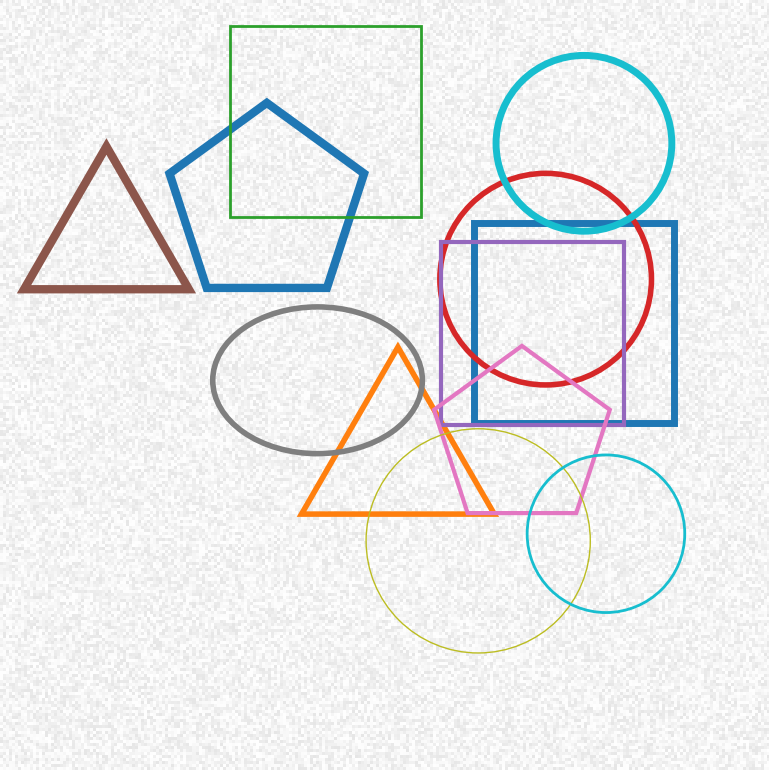[{"shape": "pentagon", "thickness": 3, "radius": 0.66, "center": [0.347, 0.734]}, {"shape": "square", "thickness": 2.5, "radius": 0.65, "center": [0.745, 0.58]}, {"shape": "triangle", "thickness": 2, "radius": 0.72, "center": [0.517, 0.405]}, {"shape": "square", "thickness": 1, "radius": 0.62, "center": [0.423, 0.842]}, {"shape": "circle", "thickness": 2, "radius": 0.69, "center": [0.709, 0.637]}, {"shape": "square", "thickness": 1.5, "radius": 0.6, "center": [0.692, 0.567]}, {"shape": "triangle", "thickness": 3, "radius": 0.62, "center": [0.138, 0.686]}, {"shape": "pentagon", "thickness": 1.5, "radius": 0.6, "center": [0.678, 0.431]}, {"shape": "oval", "thickness": 2, "radius": 0.68, "center": [0.412, 0.506]}, {"shape": "circle", "thickness": 0.5, "radius": 0.73, "center": [0.621, 0.298]}, {"shape": "circle", "thickness": 2.5, "radius": 0.57, "center": [0.758, 0.814]}, {"shape": "circle", "thickness": 1, "radius": 0.51, "center": [0.787, 0.307]}]